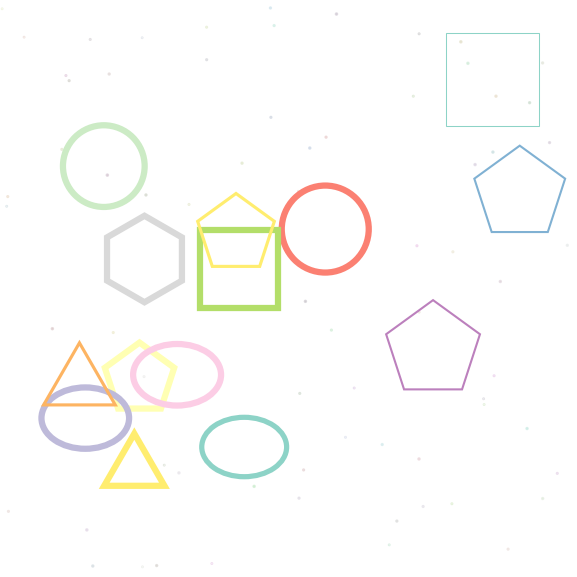[{"shape": "square", "thickness": 0.5, "radius": 0.4, "center": [0.853, 0.862]}, {"shape": "oval", "thickness": 2.5, "radius": 0.37, "center": [0.423, 0.225]}, {"shape": "pentagon", "thickness": 3, "radius": 0.32, "center": [0.242, 0.343]}, {"shape": "oval", "thickness": 3, "radius": 0.38, "center": [0.148, 0.275]}, {"shape": "circle", "thickness": 3, "radius": 0.38, "center": [0.563, 0.602]}, {"shape": "pentagon", "thickness": 1, "radius": 0.41, "center": [0.9, 0.664]}, {"shape": "triangle", "thickness": 1.5, "radius": 0.36, "center": [0.138, 0.334]}, {"shape": "square", "thickness": 3, "radius": 0.34, "center": [0.413, 0.533]}, {"shape": "oval", "thickness": 3, "radius": 0.38, "center": [0.307, 0.35]}, {"shape": "hexagon", "thickness": 3, "radius": 0.37, "center": [0.25, 0.551]}, {"shape": "pentagon", "thickness": 1, "radius": 0.43, "center": [0.75, 0.394]}, {"shape": "circle", "thickness": 3, "radius": 0.35, "center": [0.18, 0.711]}, {"shape": "triangle", "thickness": 3, "radius": 0.3, "center": [0.233, 0.188]}, {"shape": "pentagon", "thickness": 1.5, "radius": 0.35, "center": [0.409, 0.594]}]